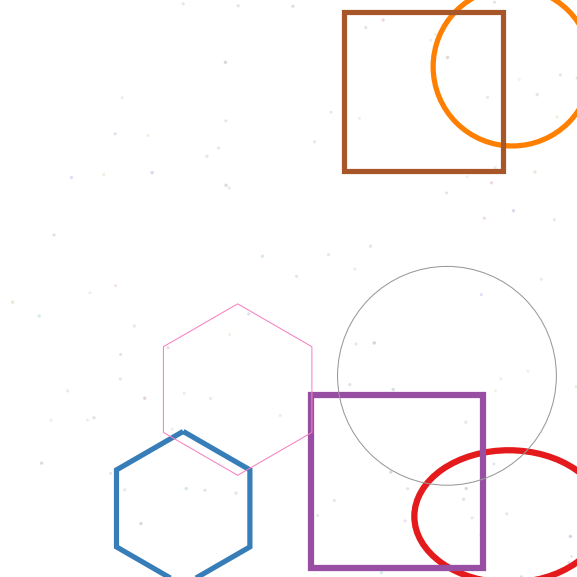[{"shape": "oval", "thickness": 3, "radius": 0.82, "center": [0.881, 0.105]}, {"shape": "hexagon", "thickness": 2.5, "radius": 0.67, "center": [0.317, 0.119]}, {"shape": "square", "thickness": 3, "radius": 0.75, "center": [0.688, 0.165]}, {"shape": "circle", "thickness": 2.5, "radius": 0.69, "center": [0.887, 0.884]}, {"shape": "square", "thickness": 2.5, "radius": 0.69, "center": [0.733, 0.841]}, {"shape": "hexagon", "thickness": 0.5, "radius": 0.74, "center": [0.412, 0.325]}, {"shape": "circle", "thickness": 0.5, "radius": 0.95, "center": [0.774, 0.348]}]